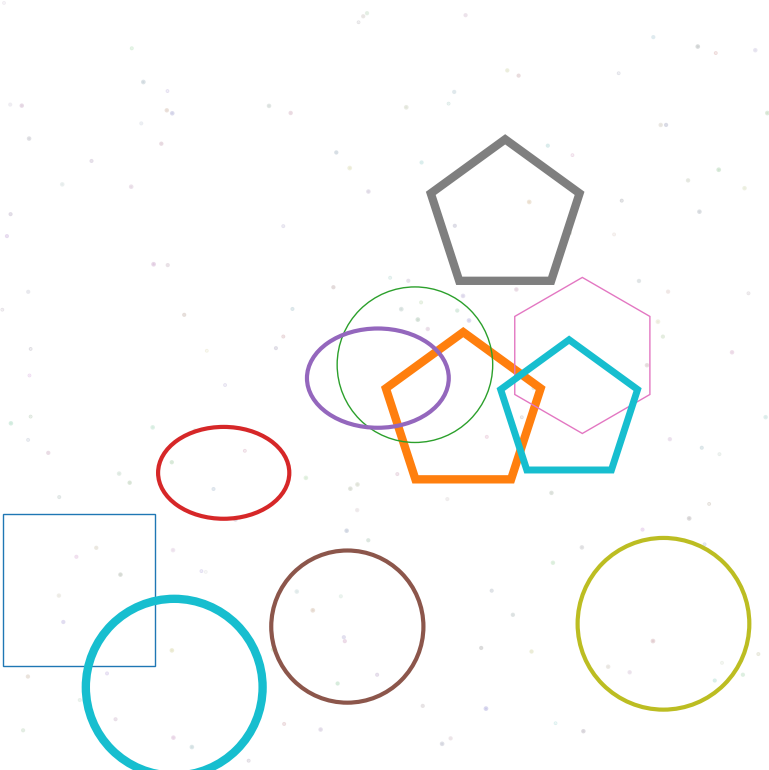[{"shape": "square", "thickness": 0.5, "radius": 0.49, "center": [0.103, 0.234]}, {"shape": "pentagon", "thickness": 3, "radius": 0.53, "center": [0.602, 0.463]}, {"shape": "circle", "thickness": 0.5, "radius": 0.51, "center": [0.539, 0.526]}, {"shape": "oval", "thickness": 1.5, "radius": 0.43, "center": [0.291, 0.386]}, {"shape": "oval", "thickness": 1.5, "radius": 0.46, "center": [0.491, 0.509]}, {"shape": "circle", "thickness": 1.5, "radius": 0.49, "center": [0.451, 0.186]}, {"shape": "hexagon", "thickness": 0.5, "radius": 0.51, "center": [0.756, 0.538]}, {"shape": "pentagon", "thickness": 3, "radius": 0.51, "center": [0.656, 0.717]}, {"shape": "circle", "thickness": 1.5, "radius": 0.56, "center": [0.862, 0.19]}, {"shape": "circle", "thickness": 3, "radius": 0.57, "center": [0.226, 0.108]}, {"shape": "pentagon", "thickness": 2.5, "radius": 0.47, "center": [0.739, 0.465]}]